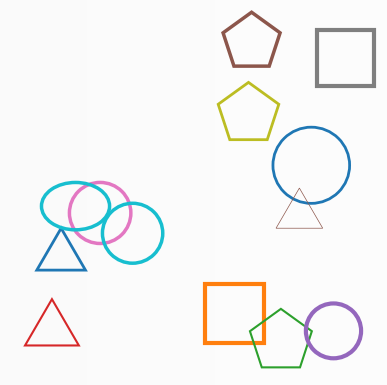[{"shape": "circle", "thickness": 2, "radius": 0.49, "center": [0.803, 0.571]}, {"shape": "triangle", "thickness": 2, "radius": 0.36, "center": [0.158, 0.335]}, {"shape": "square", "thickness": 3, "radius": 0.38, "center": [0.605, 0.186]}, {"shape": "pentagon", "thickness": 1.5, "radius": 0.42, "center": [0.725, 0.114]}, {"shape": "triangle", "thickness": 1.5, "radius": 0.4, "center": [0.134, 0.143]}, {"shape": "circle", "thickness": 3, "radius": 0.36, "center": [0.861, 0.141]}, {"shape": "triangle", "thickness": 0.5, "radius": 0.35, "center": [0.773, 0.442]}, {"shape": "pentagon", "thickness": 2.5, "radius": 0.39, "center": [0.649, 0.891]}, {"shape": "circle", "thickness": 2.5, "radius": 0.4, "center": [0.258, 0.447]}, {"shape": "square", "thickness": 3, "radius": 0.37, "center": [0.892, 0.85]}, {"shape": "pentagon", "thickness": 2, "radius": 0.41, "center": [0.641, 0.704]}, {"shape": "oval", "thickness": 2.5, "radius": 0.44, "center": [0.195, 0.465]}, {"shape": "circle", "thickness": 2.5, "radius": 0.39, "center": [0.342, 0.394]}]